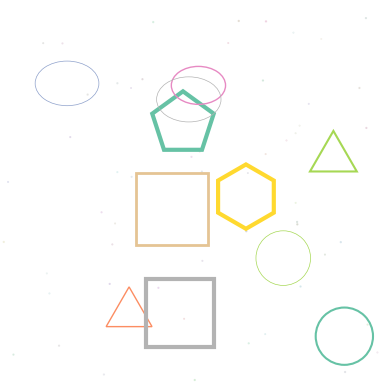[{"shape": "pentagon", "thickness": 3, "radius": 0.42, "center": [0.475, 0.679]}, {"shape": "circle", "thickness": 1.5, "radius": 0.37, "center": [0.894, 0.127]}, {"shape": "triangle", "thickness": 1, "radius": 0.34, "center": [0.335, 0.186]}, {"shape": "oval", "thickness": 0.5, "radius": 0.41, "center": [0.174, 0.783]}, {"shape": "oval", "thickness": 1, "radius": 0.35, "center": [0.515, 0.778]}, {"shape": "triangle", "thickness": 1.5, "radius": 0.35, "center": [0.866, 0.59]}, {"shape": "circle", "thickness": 0.5, "radius": 0.35, "center": [0.736, 0.33]}, {"shape": "hexagon", "thickness": 3, "radius": 0.42, "center": [0.639, 0.489]}, {"shape": "square", "thickness": 2, "radius": 0.47, "center": [0.447, 0.456]}, {"shape": "oval", "thickness": 0.5, "radius": 0.42, "center": [0.49, 0.742]}, {"shape": "square", "thickness": 3, "radius": 0.44, "center": [0.467, 0.186]}]